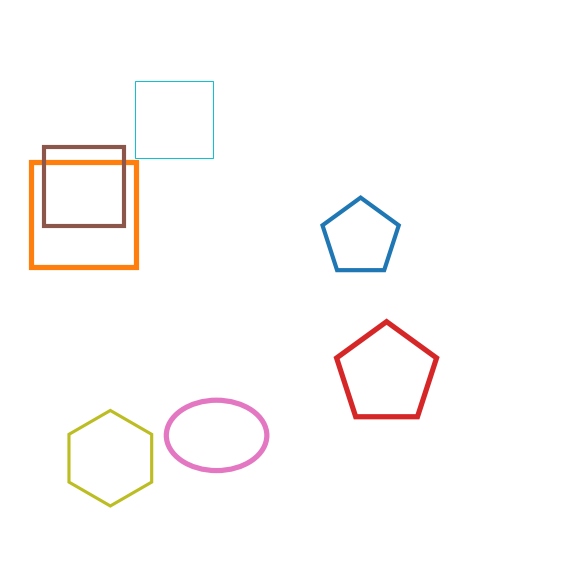[{"shape": "pentagon", "thickness": 2, "radius": 0.35, "center": [0.624, 0.587]}, {"shape": "square", "thickness": 2.5, "radius": 0.45, "center": [0.145, 0.628]}, {"shape": "pentagon", "thickness": 2.5, "radius": 0.46, "center": [0.669, 0.351]}, {"shape": "square", "thickness": 2, "radius": 0.34, "center": [0.145, 0.677]}, {"shape": "oval", "thickness": 2.5, "radius": 0.44, "center": [0.375, 0.245]}, {"shape": "hexagon", "thickness": 1.5, "radius": 0.41, "center": [0.191, 0.206]}, {"shape": "square", "thickness": 0.5, "radius": 0.34, "center": [0.302, 0.792]}]